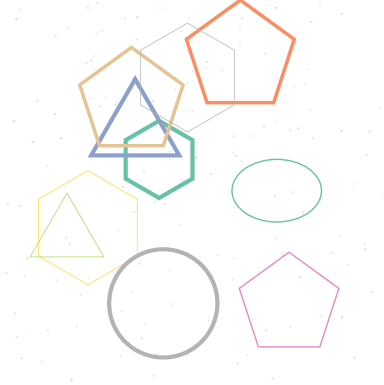[{"shape": "hexagon", "thickness": 3, "radius": 0.5, "center": [0.413, 0.586]}, {"shape": "oval", "thickness": 1, "radius": 0.58, "center": [0.719, 0.505]}, {"shape": "pentagon", "thickness": 2.5, "radius": 0.74, "center": [0.624, 0.852]}, {"shape": "triangle", "thickness": 3, "radius": 0.66, "center": [0.351, 0.662]}, {"shape": "pentagon", "thickness": 1, "radius": 0.68, "center": [0.751, 0.209]}, {"shape": "triangle", "thickness": 0.5, "radius": 0.55, "center": [0.174, 0.388]}, {"shape": "hexagon", "thickness": 0.5, "radius": 0.74, "center": [0.228, 0.409]}, {"shape": "pentagon", "thickness": 2.5, "radius": 0.71, "center": [0.341, 0.736]}, {"shape": "hexagon", "thickness": 0.5, "radius": 0.71, "center": [0.487, 0.799]}, {"shape": "circle", "thickness": 3, "radius": 0.7, "center": [0.424, 0.212]}]